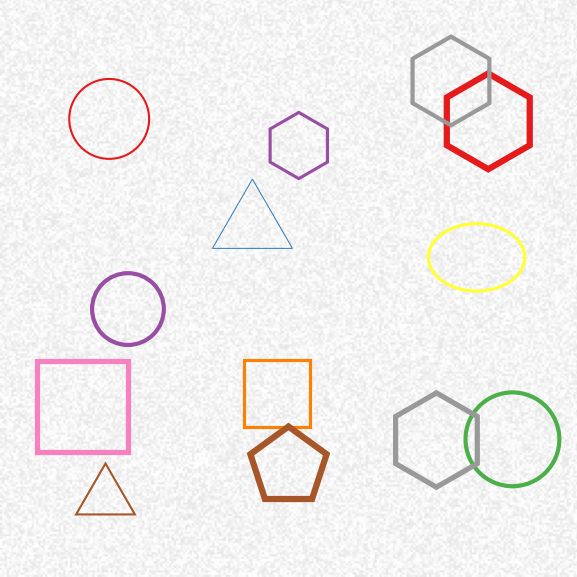[{"shape": "hexagon", "thickness": 3, "radius": 0.41, "center": [0.846, 0.789]}, {"shape": "circle", "thickness": 1, "radius": 0.35, "center": [0.189, 0.793]}, {"shape": "triangle", "thickness": 0.5, "radius": 0.4, "center": [0.437, 0.609]}, {"shape": "circle", "thickness": 2, "radius": 0.41, "center": [0.887, 0.238]}, {"shape": "circle", "thickness": 2, "radius": 0.31, "center": [0.222, 0.464]}, {"shape": "hexagon", "thickness": 1.5, "radius": 0.29, "center": [0.517, 0.747]}, {"shape": "square", "thickness": 1.5, "radius": 0.29, "center": [0.48, 0.318]}, {"shape": "oval", "thickness": 1.5, "radius": 0.42, "center": [0.825, 0.553]}, {"shape": "pentagon", "thickness": 3, "radius": 0.35, "center": [0.5, 0.191]}, {"shape": "triangle", "thickness": 1, "radius": 0.29, "center": [0.183, 0.138]}, {"shape": "square", "thickness": 2.5, "radius": 0.39, "center": [0.143, 0.295]}, {"shape": "hexagon", "thickness": 2, "radius": 0.38, "center": [0.781, 0.859]}, {"shape": "hexagon", "thickness": 2.5, "radius": 0.41, "center": [0.756, 0.237]}]